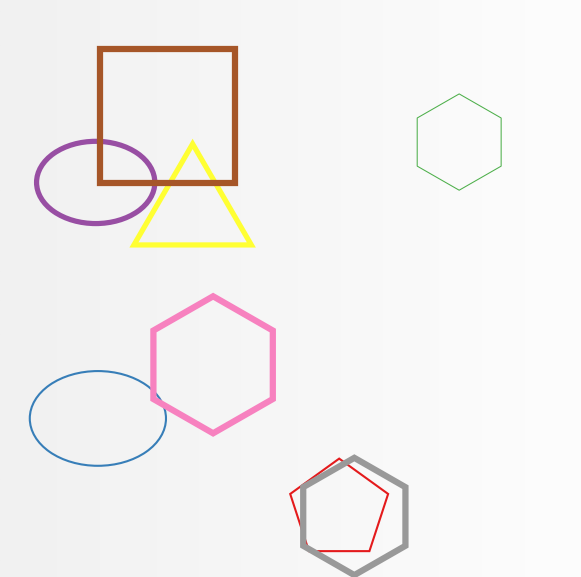[{"shape": "pentagon", "thickness": 1, "radius": 0.44, "center": [0.584, 0.116]}, {"shape": "oval", "thickness": 1, "radius": 0.59, "center": [0.168, 0.275]}, {"shape": "hexagon", "thickness": 0.5, "radius": 0.42, "center": [0.79, 0.753]}, {"shape": "oval", "thickness": 2.5, "radius": 0.51, "center": [0.165, 0.683]}, {"shape": "triangle", "thickness": 2.5, "radius": 0.58, "center": [0.331, 0.633]}, {"shape": "square", "thickness": 3, "radius": 0.58, "center": [0.289, 0.798]}, {"shape": "hexagon", "thickness": 3, "radius": 0.59, "center": [0.367, 0.367]}, {"shape": "hexagon", "thickness": 3, "radius": 0.51, "center": [0.61, 0.105]}]